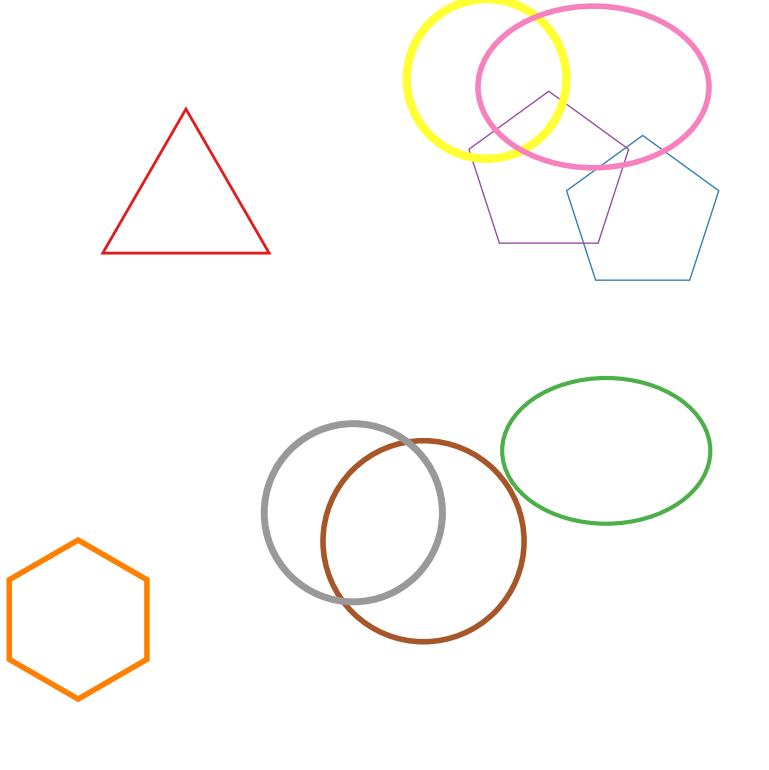[{"shape": "triangle", "thickness": 1, "radius": 0.62, "center": [0.241, 0.734]}, {"shape": "pentagon", "thickness": 0.5, "radius": 0.52, "center": [0.835, 0.72]}, {"shape": "oval", "thickness": 1.5, "radius": 0.68, "center": [0.787, 0.414]}, {"shape": "pentagon", "thickness": 0.5, "radius": 0.55, "center": [0.713, 0.772]}, {"shape": "hexagon", "thickness": 2, "radius": 0.52, "center": [0.101, 0.195]}, {"shape": "circle", "thickness": 3, "radius": 0.52, "center": [0.632, 0.898]}, {"shape": "circle", "thickness": 2, "radius": 0.65, "center": [0.55, 0.297]}, {"shape": "oval", "thickness": 2, "radius": 0.75, "center": [0.771, 0.887]}, {"shape": "circle", "thickness": 2.5, "radius": 0.58, "center": [0.459, 0.334]}]